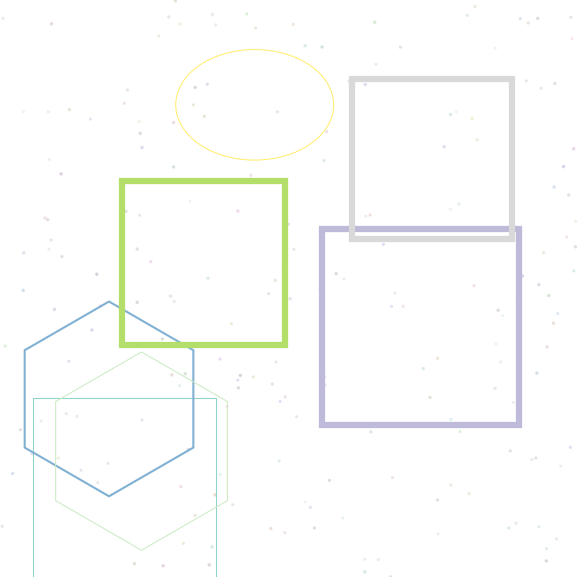[{"shape": "square", "thickness": 0.5, "radius": 0.79, "center": [0.216, 0.152]}, {"shape": "square", "thickness": 3, "radius": 0.85, "center": [0.729, 0.433]}, {"shape": "hexagon", "thickness": 1, "radius": 0.84, "center": [0.189, 0.308]}, {"shape": "square", "thickness": 3, "radius": 0.71, "center": [0.352, 0.544]}, {"shape": "square", "thickness": 3, "radius": 0.69, "center": [0.748, 0.723]}, {"shape": "hexagon", "thickness": 0.5, "radius": 0.86, "center": [0.245, 0.218]}, {"shape": "oval", "thickness": 0.5, "radius": 0.68, "center": [0.441, 0.818]}]